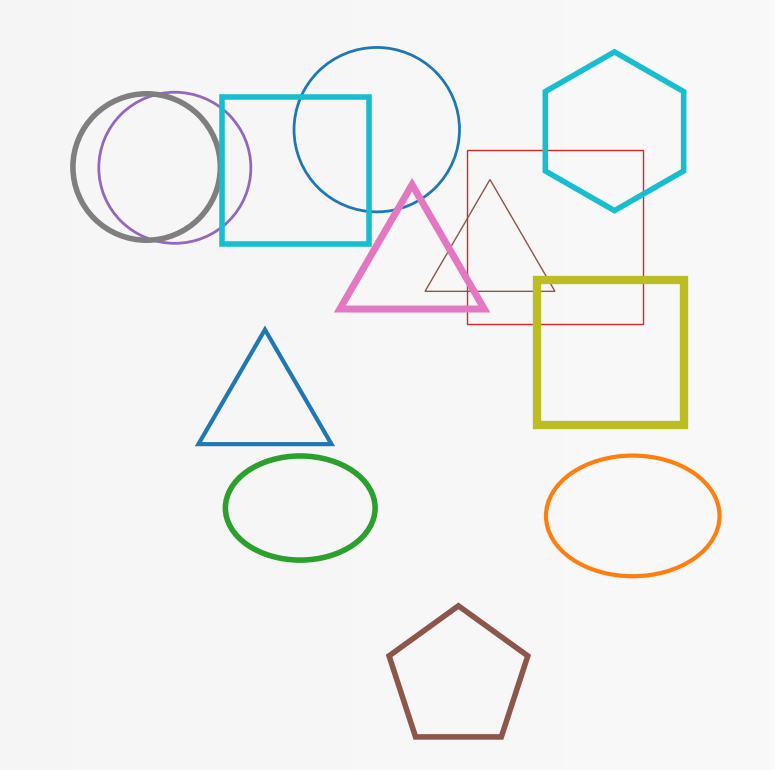[{"shape": "circle", "thickness": 1, "radius": 0.53, "center": [0.486, 0.832]}, {"shape": "triangle", "thickness": 1.5, "radius": 0.5, "center": [0.342, 0.473]}, {"shape": "oval", "thickness": 1.5, "radius": 0.56, "center": [0.816, 0.33]}, {"shape": "oval", "thickness": 2, "radius": 0.48, "center": [0.387, 0.34]}, {"shape": "square", "thickness": 0.5, "radius": 0.57, "center": [0.716, 0.692]}, {"shape": "circle", "thickness": 1, "radius": 0.49, "center": [0.226, 0.782]}, {"shape": "pentagon", "thickness": 2, "radius": 0.47, "center": [0.592, 0.119]}, {"shape": "triangle", "thickness": 0.5, "radius": 0.48, "center": [0.632, 0.67]}, {"shape": "triangle", "thickness": 2.5, "radius": 0.54, "center": [0.532, 0.652]}, {"shape": "circle", "thickness": 2, "radius": 0.48, "center": [0.189, 0.783]}, {"shape": "square", "thickness": 3, "radius": 0.47, "center": [0.788, 0.542]}, {"shape": "square", "thickness": 2, "radius": 0.48, "center": [0.381, 0.778]}, {"shape": "hexagon", "thickness": 2, "radius": 0.52, "center": [0.793, 0.83]}]